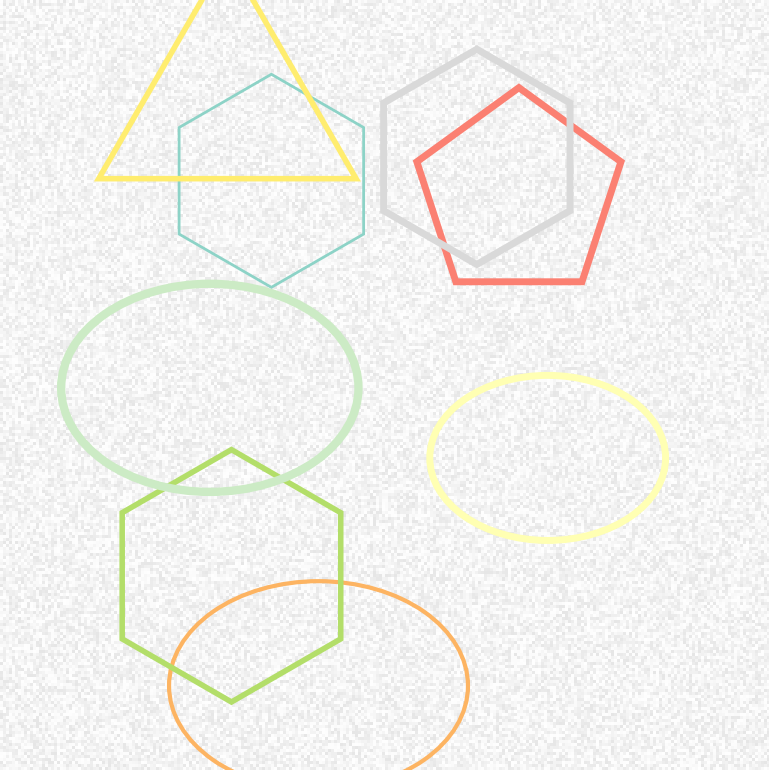[{"shape": "hexagon", "thickness": 1, "radius": 0.69, "center": [0.352, 0.765]}, {"shape": "oval", "thickness": 2.5, "radius": 0.77, "center": [0.711, 0.405]}, {"shape": "pentagon", "thickness": 2.5, "radius": 0.7, "center": [0.674, 0.747]}, {"shape": "oval", "thickness": 1.5, "radius": 0.97, "center": [0.414, 0.109]}, {"shape": "hexagon", "thickness": 2, "radius": 0.82, "center": [0.301, 0.252]}, {"shape": "hexagon", "thickness": 2.5, "radius": 0.7, "center": [0.619, 0.796]}, {"shape": "oval", "thickness": 3, "radius": 0.97, "center": [0.272, 0.496]}, {"shape": "triangle", "thickness": 2, "radius": 0.96, "center": [0.295, 0.864]}]